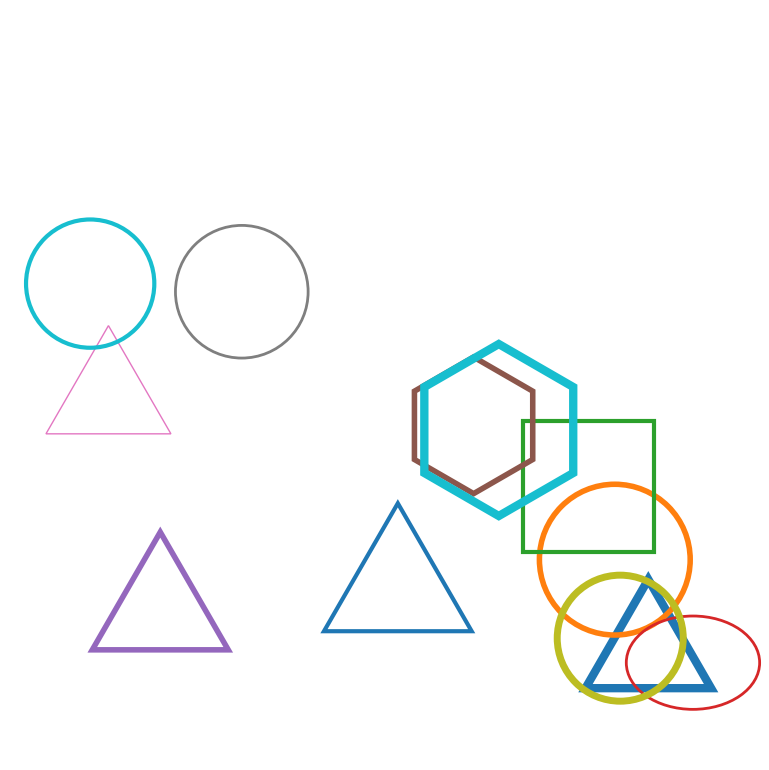[{"shape": "triangle", "thickness": 1.5, "radius": 0.55, "center": [0.517, 0.236]}, {"shape": "triangle", "thickness": 3, "radius": 0.47, "center": [0.842, 0.153]}, {"shape": "circle", "thickness": 2, "radius": 0.49, "center": [0.798, 0.273]}, {"shape": "square", "thickness": 1.5, "radius": 0.42, "center": [0.764, 0.368]}, {"shape": "oval", "thickness": 1, "radius": 0.43, "center": [0.9, 0.139]}, {"shape": "triangle", "thickness": 2, "radius": 0.51, "center": [0.208, 0.207]}, {"shape": "hexagon", "thickness": 2, "radius": 0.44, "center": [0.615, 0.448]}, {"shape": "triangle", "thickness": 0.5, "radius": 0.47, "center": [0.141, 0.483]}, {"shape": "circle", "thickness": 1, "radius": 0.43, "center": [0.314, 0.621]}, {"shape": "circle", "thickness": 2.5, "radius": 0.41, "center": [0.806, 0.171]}, {"shape": "hexagon", "thickness": 3, "radius": 0.56, "center": [0.648, 0.442]}, {"shape": "circle", "thickness": 1.5, "radius": 0.42, "center": [0.117, 0.632]}]